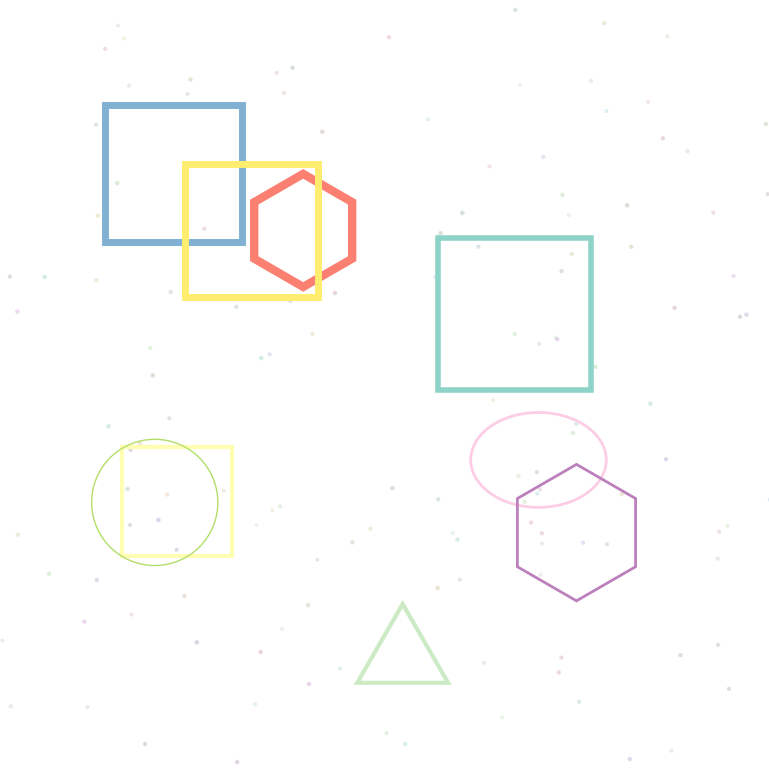[{"shape": "square", "thickness": 2, "radius": 0.5, "center": [0.668, 0.592]}, {"shape": "square", "thickness": 1.5, "radius": 0.36, "center": [0.23, 0.349]}, {"shape": "hexagon", "thickness": 3, "radius": 0.37, "center": [0.394, 0.701]}, {"shape": "square", "thickness": 2.5, "radius": 0.45, "center": [0.226, 0.775]}, {"shape": "circle", "thickness": 0.5, "radius": 0.41, "center": [0.201, 0.348]}, {"shape": "oval", "thickness": 1, "radius": 0.44, "center": [0.699, 0.403]}, {"shape": "hexagon", "thickness": 1, "radius": 0.44, "center": [0.749, 0.308]}, {"shape": "triangle", "thickness": 1.5, "radius": 0.34, "center": [0.523, 0.147]}, {"shape": "square", "thickness": 2.5, "radius": 0.43, "center": [0.326, 0.701]}]